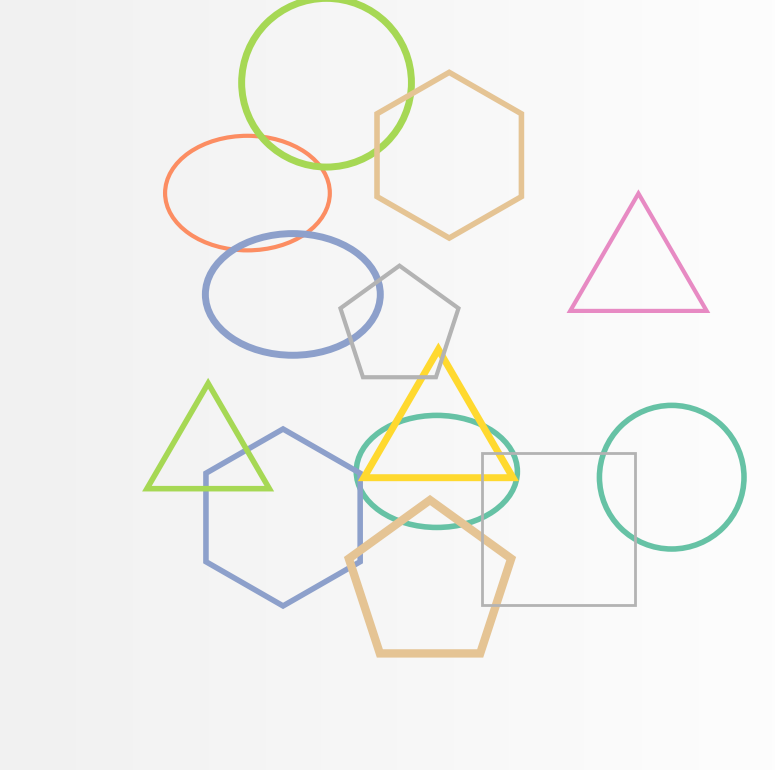[{"shape": "oval", "thickness": 2, "radius": 0.52, "center": [0.564, 0.388]}, {"shape": "circle", "thickness": 2, "radius": 0.47, "center": [0.867, 0.38]}, {"shape": "oval", "thickness": 1.5, "radius": 0.53, "center": [0.319, 0.749]}, {"shape": "oval", "thickness": 2.5, "radius": 0.56, "center": [0.378, 0.618]}, {"shape": "hexagon", "thickness": 2, "radius": 0.57, "center": [0.365, 0.328]}, {"shape": "triangle", "thickness": 1.5, "radius": 0.51, "center": [0.824, 0.647]}, {"shape": "triangle", "thickness": 2, "radius": 0.46, "center": [0.269, 0.411]}, {"shape": "circle", "thickness": 2.5, "radius": 0.55, "center": [0.421, 0.893]}, {"shape": "triangle", "thickness": 2.5, "radius": 0.56, "center": [0.566, 0.435]}, {"shape": "hexagon", "thickness": 2, "radius": 0.54, "center": [0.58, 0.798]}, {"shape": "pentagon", "thickness": 3, "radius": 0.55, "center": [0.555, 0.24]}, {"shape": "pentagon", "thickness": 1.5, "radius": 0.4, "center": [0.515, 0.575]}, {"shape": "square", "thickness": 1, "radius": 0.49, "center": [0.72, 0.313]}]